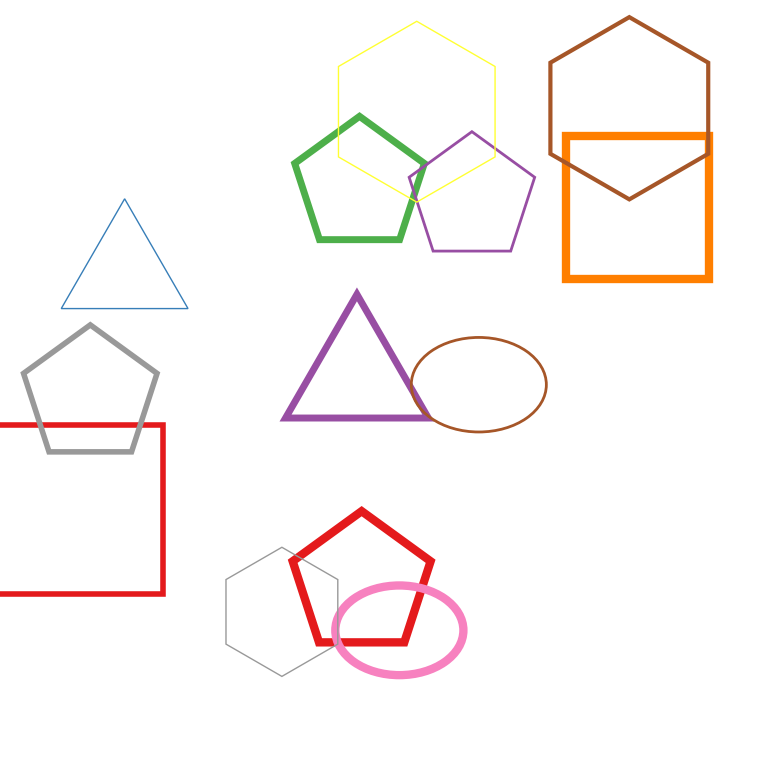[{"shape": "pentagon", "thickness": 3, "radius": 0.47, "center": [0.47, 0.242]}, {"shape": "square", "thickness": 2, "radius": 0.55, "center": [0.101, 0.338]}, {"shape": "triangle", "thickness": 0.5, "radius": 0.48, "center": [0.162, 0.647]}, {"shape": "pentagon", "thickness": 2.5, "radius": 0.44, "center": [0.467, 0.76]}, {"shape": "pentagon", "thickness": 1, "radius": 0.43, "center": [0.613, 0.743]}, {"shape": "triangle", "thickness": 2.5, "radius": 0.54, "center": [0.464, 0.511]}, {"shape": "square", "thickness": 3, "radius": 0.46, "center": [0.828, 0.73]}, {"shape": "hexagon", "thickness": 0.5, "radius": 0.59, "center": [0.541, 0.855]}, {"shape": "oval", "thickness": 1, "radius": 0.44, "center": [0.622, 0.5]}, {"shape": "hexagon", "thickness": 1.5, "radius": 0.59, "center": [0.817, 0.859]}, {"shape": "oval", "thickness": 3, "radius": 0.42, "center": [0.519, 0.181]}, {"shape": "hexagon", "thickness": 0.5, "radius": 0.42, "center": [0.366, 0.205]}, {"shape": "pentagon", "thickness": 2, "radius": 0.46, "center": [0.117, 0.487]}]